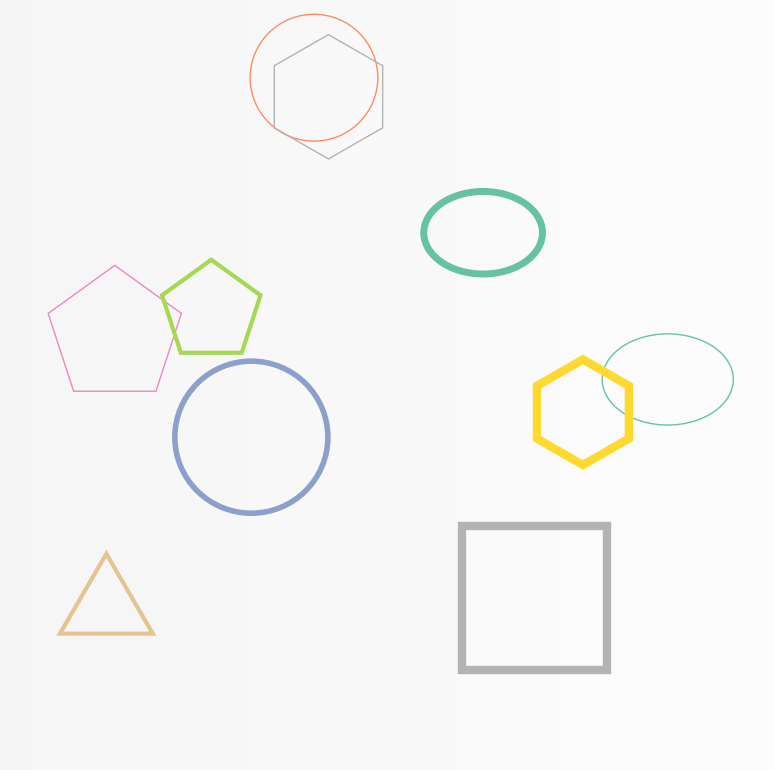[{"shape": "oval", "thickness": 0.5, "radius": 0.42, "center": [0.862, 0.507]}, {"shape": "oval", "thickness": 2.5, "radius": 0.38, "center": [0.623, 0.698]}, {"shape": "circle", "thickness": 0.5, "radius": 0.41, "center": [0.405, 0.899]}, {"shape": "circle", "thickness": 2, "radius": 0.49, "center": [0.324, 0.432]}, {"shape": "pentagon", "thickness": 0.5, "radius": 0.45, "center": [0.148, 0.565]}, {"shape": "pentagon", "thickness": 1.5, "radius": 0.33, "center": [0.273, 0.596]}, {"shape": "hexagon", "thickness": 3, "radius": 0.34, "center": [0.752, 0.465]}, {"shape": "triangle", "thickness": 1.5, "radius": 0.35, "center": [0.137, 0.212]}, {"shape": "square", "thickness": 3, "radius": 0.47, "center": [0.689, 0.223]}, {"shape": "hexagon", "thickness": 0.5, "radius": 0.4, "center": [0.424, 0.874]}]